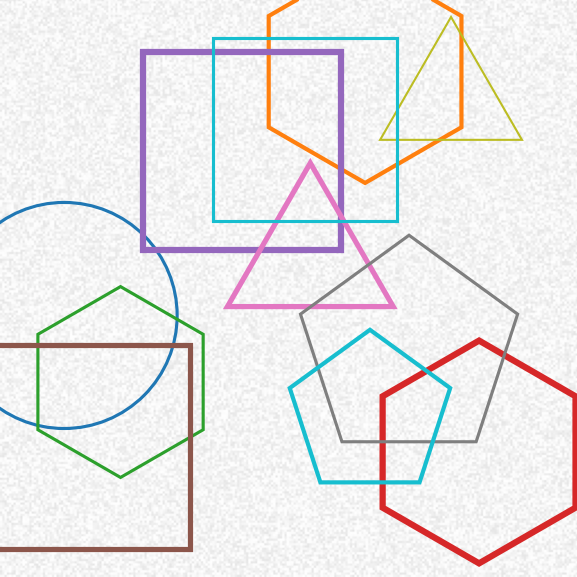[{"shape": "circle", "thickness": 1.5, "radius": 0.98, "center": [0.111, 0.453]}, {"shape": "hexagon", "thickness": 2, "radius": 0.96, "center": [0.632, 0.875]}, {"shape": "hexagon", "thickness": 1.5, "radius": 0.83, "center": [0.209, 0.338]}, {"shape": "hexagon", "thickness": 3, "radius": 0.96, "center": [0.83, 0.216]}, {"shape": "square", "thickness": 3, "radius": 0.86, "center": [0.419, 0.738]}, {"shape": "square", "thickness": 2.5, "radius": 0.88, "center": [0.153, 0.225]}, {"shape": "triangle", "thickness": 2.5, "radius": 0.83, "center": [0.537, 0.551]}, {"shape": "pentagon", "thickness": 1.5, "radius": 0.99, "center": [0.708, 0.394]}, {"shape": "triangle", "thickness": 1, "radius": 0.71, "center": [0.781, 0.828]}, {"shape": "square", "thickness": 1.5, "radius": 0.79, "center": [0.528, 0.774]}, {"shape": "pentagon", "thickness": 2, "radius": 0.73, "center": [0.641, 0.282]}]